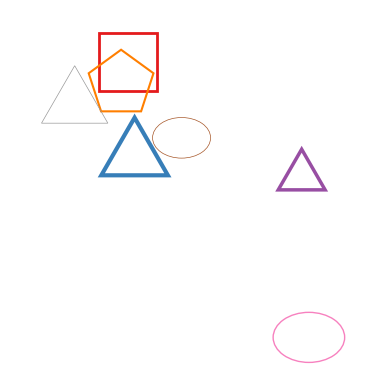[{"shape": "square", "thickness": 2, "radius": 0.38, "center": [0.333, 0.839]}, {"shape": "triangle", "thickness": 3, "radius": 0.5, "center": [0.35, 0.595]}, {"shape": "triangle", "thickness": 2.5, "radius": 0.35, "center": [0.784, 0.542]}, {"shape": "pentagon", "thickness": 1.5, "radius": 0.44, "center": [0.315, 0.782]}, {"shape": "oval", "thickness": 0.5, "radius": 0.38, "center": [0.472, 0.642]}, {"shape": "oval", "thickness": 1, "radius": 0.46, "center": [0.802, 0.124]}, {"shape": "triangle", "thickness": 0.5, "radius": 0.5, "center": [0.194, 0.73]}]